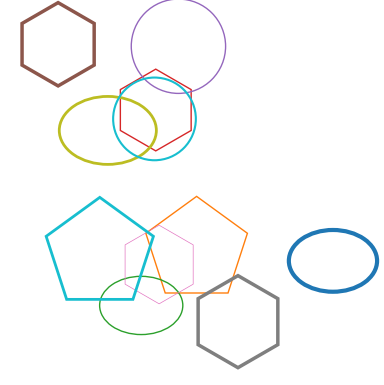[{"shape": "oval", "thickness": 3, "radius": 0.57, "center": [0.865, 0.322]}, {"shape": "pentagon", "thickness": 1, "radius": 0.69, "center": [0.511, 0.351]}, {"shape": "oval", "thickness": 1, "radius": 0.54, "center": [0.367, 0.207]}, {"shape": "hexagon", "thickness": 1, "radius": 0.53, "center": [0.405, 0.714]}, {"shape": "circle", "thickness": 1, "radius": 0.61, "center": [0.463, 0.88]}, {"shape": "hexagon", "thickness": 2.5, "radius": 0.54, "center": [0.151, 0.885]}, {"shape": "hexagon", "thickness": 0.5, "radius": 0.51, "center": [0.413, 0.313]}, {"shape": "hexagon", "thickness": 2.5, "radius": 0.6, "center": [0.618, 0.165]}, {"shape": "oval", "thickness": 2, "radius": 0.63, "center": [0.28, 0.661]}, {"shape": "circle", "thickness": 1.5, "radius": 0.54, "center": [0.401, 0.691]}, {"shape": "pentagon", "thickness": 2, "radius": 0.73, "center": [0.259, 0.341]}]